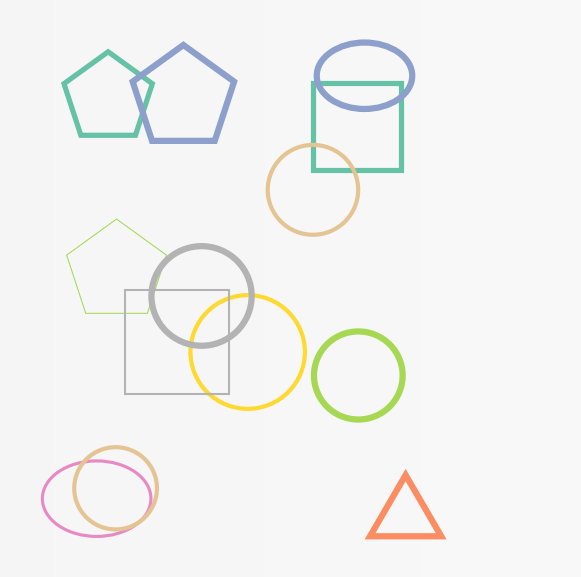[{"shape": "square", "thickness": 2.5, "radius": 0.38, "center": [0.614, 0.78]}, {"shape": "pentagon", "thickness": 2.5, "radius": 0.4, "center": [0.186, 0.83]}, {"shape": "triangle", "thickness": 3, "radius": 0.35, "center": [0.698, 0.106]}, {"shape": "pentagon", "thickness": 3, "radius": 0.46, "center": [0.316, 0.829]}, {"shape": "oval", "thickness": 3, "radius": 0.41, "center": [0.627, 0.868]}, {"shape": "oval", "thickness": 1.5, "radius": 0.47, "center": [0.166, 0.136]}, {"shape": "circle", "thickness": 3, "radius": 0.38, "center": [0.616, 0.349]}, {"shape": "pentagon", "thickness": 0.5, "radius": 0.45, "center": [0.201, 0.53]}, {"shape": "circle", "thickness": 2, "radius": 0.49, "center": [0.426, 0.39]}, {"shape": "circle", "thickness": 2, "radius": 0.36, "center": [0.199, 0.154]}, {"shape": "circle", "thickness": 2, "radius": 0.39, "center": [0.538, 0.67]}, {"shape": "circle", "thickness": 3, "radius": 0.43, "center": [0.347, 0.487]}, {"shape": "square", "thickness": 1, "radius": 0.45, "center": [0.304, 0.407]}]